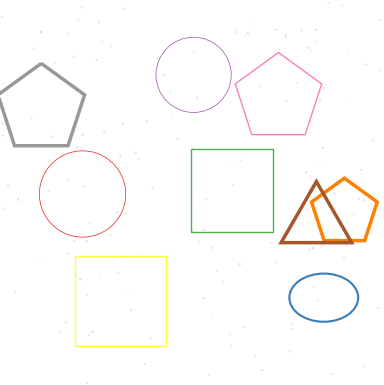[{"shape": "circle", "thickness": 0.5, "radius": 0.56, "center": [0.214, 0.496]}, {"shape": "oval", "thickness": 1.5, "radius": 0.45, "center": [0.841, 0.227]}, {"shape": "square", "thickness": 1, "radius": 0.54, "center": [0.602, 0.506]}, {"shape": "circle", "thickness": 0.5, "radius": 0.49, "center": [0.503, 0.806]}, {"shape": "pentagon", "thickness": 2.5, "radius": 0.45, "center": [0.895, 0.448]}, {"shape": "square", "thickness": 1, "radius": 0.59, "center": [0.313, 0.218]}, {"shape": "triangle", "thickness": 2.5, "radius": 0.53, "center": [0.822, 0.423]}, {"shape": "pentagon", "thickness": 1, "radius": 0.59, "center": [0.723, 0.746]}, {"shape": "pentagon", "thickness": 2.5, "radius": 0.59, "center": [0.107, 0.717]}]